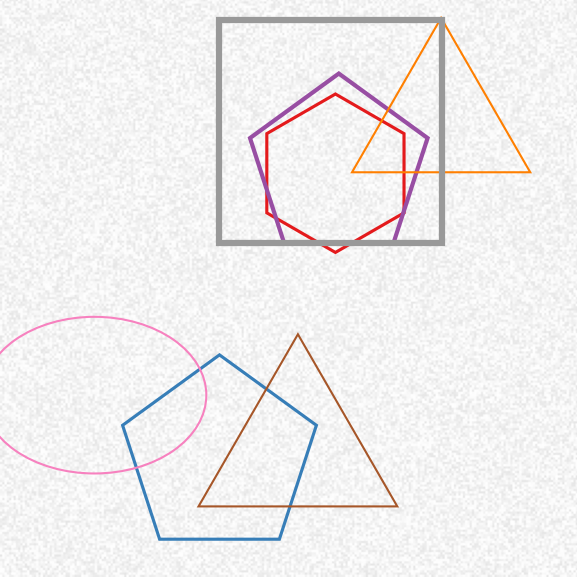[{"shape": "hexagon", "thickness": 1.5, "radius": 0.69, "center": [0.581, 0.699]}, {"shape": "pentagon", "thickness": 1.5, "radius": 0.88, "center": [0.38, 0.208]}, {"shape": "pentagon", "thickness": 2, "radius": 0.81, "center": [0.587, 0.71]}, {"shape": "triangle", "thickness": 1, "radius": 0.89, "center": [0.764, 0.79]}, {"shape": "triangle", "thickness": 1, "radius": 0.99, "center": [0.516, 0.222]}, {"shape": "oval", "thickness": 1, "radius": 0.97, "center": [0.164, 0.315]}, {"shape": "square", "thickness": 3, "radius": 0.96, "center": [0.572, 0.771]}]